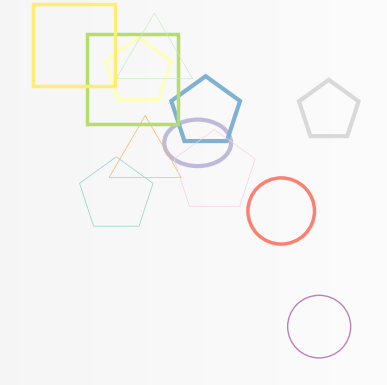[{"shape": "pentagon", "thickness": 0.5, "radius": 0.5, "center": [0.3, 0.493]}, {"shape": "pentagon", "thickness": 2, "radius": 0.45, "center": [0.357, 0.814]}, {"shape": "oval", "thickness": 3, "radius": 0.43, "center": [0.51, 0.629]}, {"shape": "circle", "thickness": 2.5, "radius": 0.43, "center": [0.726, 0.452]}, {"shape": "pentagon", "thickness": 3, "radius": 0.47, "center": [0.531, 0.709]}, {"shape": "triangle", "thickness": 0.5, "radius": 0.54, "center": [0.375, 0.592]}, {"shape": "square", "thickness": 2.5, "radius": 0.59, "center": [0.341, 0.796]}, {"shape": "pentagon", "thickness": 0.5, "radius": 0.55, "center": [0.554, 0.553]}, {"shape": "pentagon", "thickness": 3, "radius": 0.4, "center": [0.849, 0.712]}, {"shape": "circle", "thickness": 1, "radius": 0.41, "center": [0.824, 0.152]}, {"shape": "triangle", "thickness": 0.5, "radius": 0.57, "center": [0.399, 0.852]}, {"shape": "square", "thickness": 2.5, "radius": 0.53, "center": [0.19, 0.884]}]